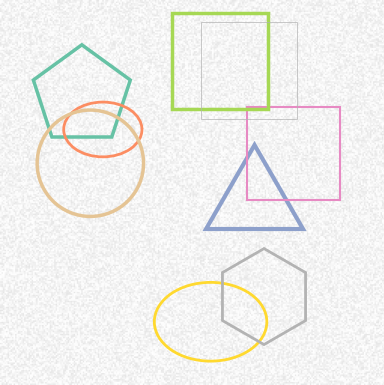[{"shape": "pentagon", "thickness": 2.5, "radius": 0.66, "center": [0.213, 0.751]}, {"shape": "oval", "thickness": 2, "radius": 0.51, "center": [0.267, 0.664]}, {"shape": "triangle", "thickness": 3, "radius": 0.73, "center": [0.661, 0.478]}, {"shape": "square", "thickness": 1.5, "radius": 0.61, "center": [0.762, 0.601]}, {"shape": "square", "thickness": 2.5, "radius": 0.62, "center": [0.572, 0.841]}, {"shape": "oval", "thickness": 2, "radius": 0.73, "center": [0.547, 0.164]}, {"shape": "circle", "thickness": 2.5, "radius": 0.69, "center": [0.235, 0.576]}, {"shape": "hexagon", "thickness": 2, "radius": 0.62, "center": [0.686, 0.23]}, {"shape": "square", "thickness": 0.5, "radius": 0.63, "center": [0.647, 0.817]}]